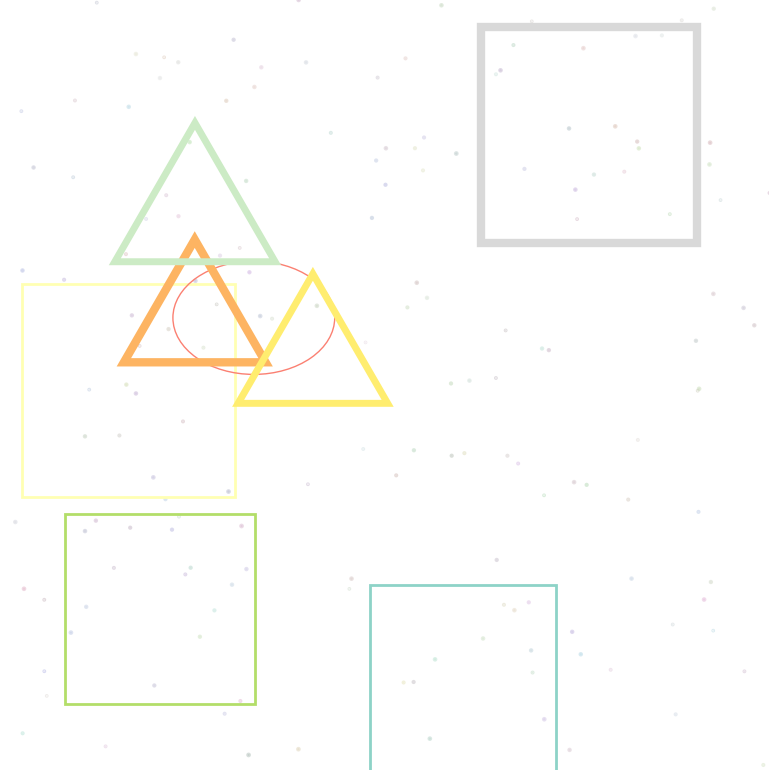[{"shape": "square", "thickness": 1, "radius": 0.6, "center": [0.601, 0.12]}, {"shape": "square", "thickness": 1, "radius": 0.69, "center": [0.167, 0.493]}, {"shape": "oval", "thickness": 0.5, "radius": 0.53, "center": [0.33, 0.587]}, {"shape": "triangle", "thickness": 3, "radius": 0.53, "center": [0.253, 0.583]}, {"shape": "square", "thickness": 1, "radius": 0.62, "center": [0.208, 0.209]}, {"shape": "square", "thickness": 3, "radius": 0.7, "center": [0.765, 0.825]}, {"shape": "triangle", "thickness": 2.5, "radius": 0.6, "center": [0.253, 0.72]}, {"shape": "triangle", "thickness": 2.5, "radius": 0.56, "center": [0.406, 0.532]}]